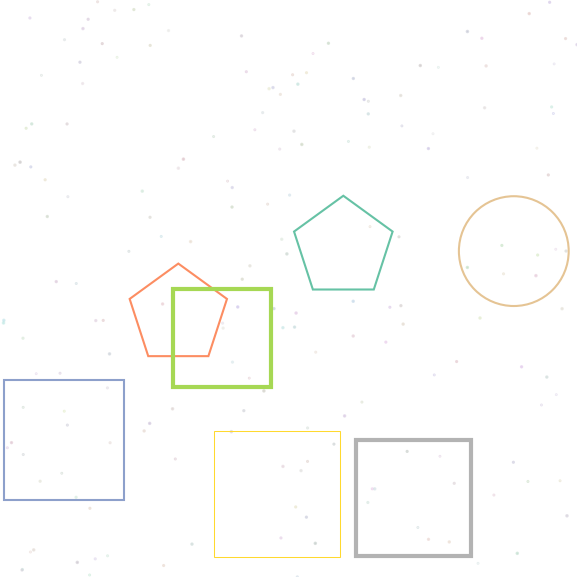[{"shape": "pentagon", "thickness": 1, "radius": 0.45, "center": [0.595, 0.57]}, {"shape": "pentagon", "thickness": 1, "radius": 0.44, "center": [0.309, 0.454]}, {"shape": "square", "thickness": 1, "radius": 0.52, "center": [0.11, 0.237]}, {"shape": "square", "thickness": 2, "radius": 0.42, "center": [0.385, 0.414]}, {"shape": "square", "thickness": 0.5, "radius": 0.55, "center": [0.48, 0.144]}, {"shape": "circle", "thickness": 1, "radius": 0.48, "center": [0.89, 0.564]}, {"shape": "square", "thickness": 2, "radius": 0.5, "center": [0.716, 0.137]}]